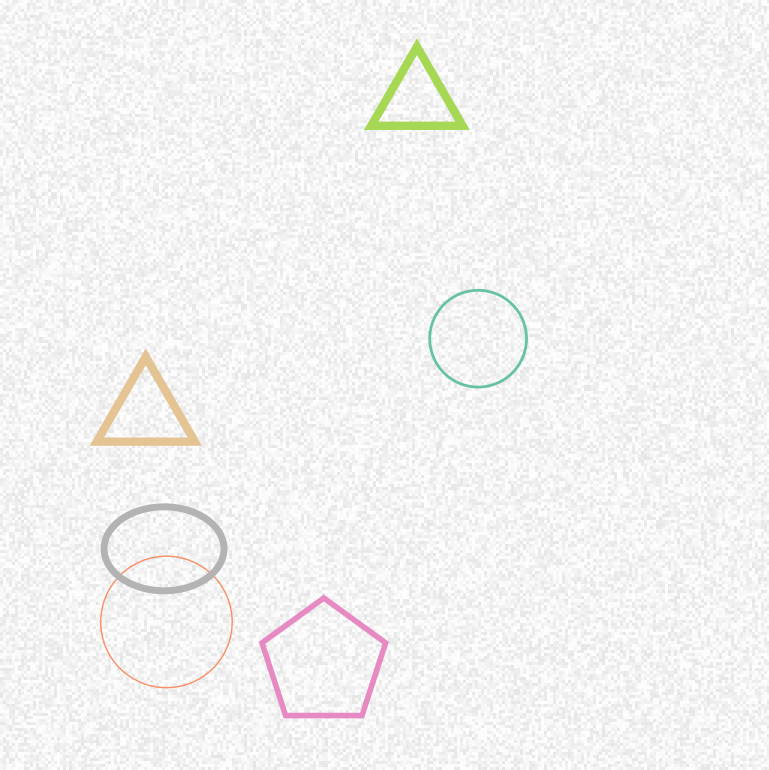[{"shape": "circle", "thickness": 1, "radius": 0.31, "center": [0.621, 0.56]}, {"shape": "circle", "thickness": 0.5, "radius": 0.43, "center": [0.216, 0.192]}, {"shape": "pentagon", "thickness": 2, "radius": 0.42, "center": [0.421, 0.139]}, {"shape": "triangle", "thickness": 3, "radius": 0.34, "center": [0.541, 0.871]}, {"shape": "triangle", "thickness": 3, "radius": 0.37, "center": [0.189, 0.463]}, {"shape": "oval", "thickness": 2.5, "radius": 0.39, "center": [0.213, 0.287]}]